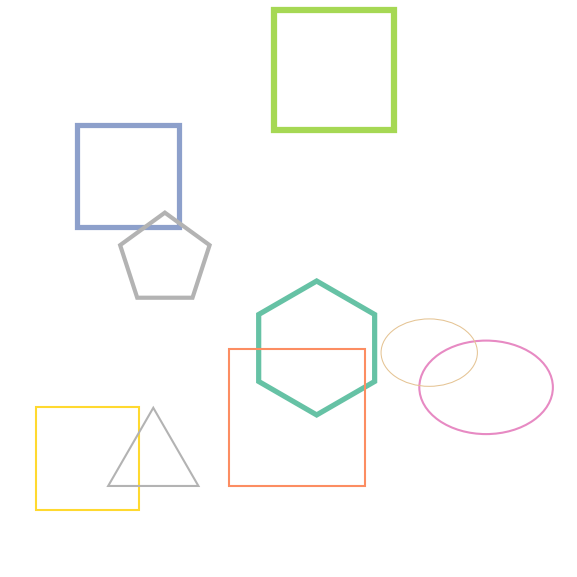[{"shape": "hexagon", "thickness": 2.5, "radius": 0.58, "center": [0.548, 0.397]}, {"shape": "square", "thickness": 1, "radius": 0.59, "center": [0.514, 0.276]}, {"shape": "square", "thickness": 2.5, "radius": 0.44, "center": [0.222, 0.695]}, {"shape": "oval", "thickness": 1, "radius": 0.58, "center": [0.842, 0.328]}, {"shape": "square", "thickness": 3, "radius": 0.52, "center": [0.578, 0.878]}, {"shape": "square", "thickness": 1, "radius": 0.44, "center": [0.151, 0.205]}, {"shape": "oval", "thickness": 0.5, "radius": 0.42, "center": [0.743, 0.389]}, {"shape": "triangle", "thickness": 1, "radius": 0.45, "center": [0.265, 0.203]}, {"shape": "pentagon", "thickness": 2, "radius": 0.41, "center": [0.285, 0.549]}]